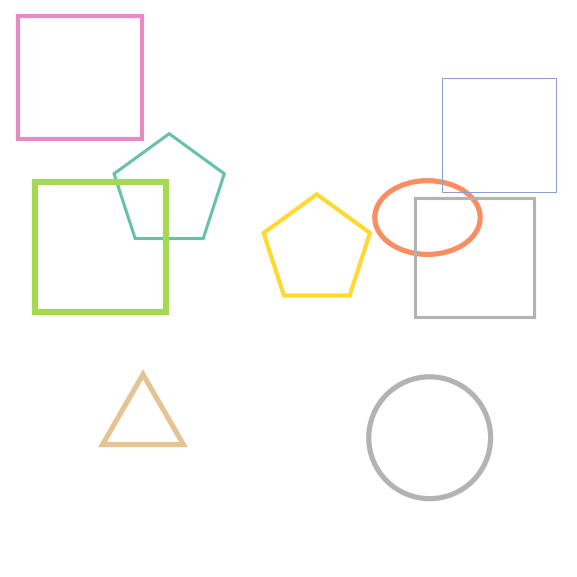[{"shape": "pentagon", "thickness": 1.5, "radius": 0.5, "center": [0.293, 0.667]}, {"shape": "oval", "thickness": 2.5, "radius": 0.46, "center": [0.74, 0.622]}, {"shape": "square", "thickness": 0.5, "radius": 0.49, "center": [0.863, 0.765]}, {"shape": "square", "thickness": 2, "radius": 0.54, "center": [0.139, 0.865]}, {"shape": "square", "thickness": 3, "radius": 0.56, "center": [0.174, 0.572]}, {"shape": "pentagon", "thickness": 2, "radius": 0.48, "center": [0.549, 0.566]}, {"shape": "triangle", "thickness": 2.5, "radius": 0.4, "center": [0.248, 0.27]}, {"shape": "square", "thickness": 1.5, "radius": 0.52, "center": [0.822, 0.554]}, {"shape": "circle", "thickness": 2.5, "radius": 0.53, "center": [0.744, 0.241]}]